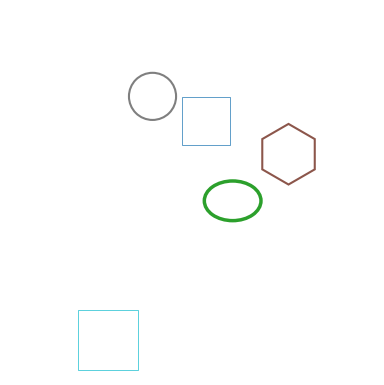[{"shape": "square", "thickness": 0.5, "radius": 0.31, "center": [0.534, 0.685]}, {"shape": "oval", "thickness": 2.5, "radius": 0.37, "center": [0.604, 0.478]}, {"shape": "hexagon", "thickness": 1.5, "radius": 0.39, "center": [0.749, 0.599]}, {"shape": "circle", "thickness": 1.5, "radius": 0.31, "center": [0.396, 0.75]}, {"shape": "square", "thickness": 0.5, "radius": 0.39, "center": [0.281, 0.117]}]